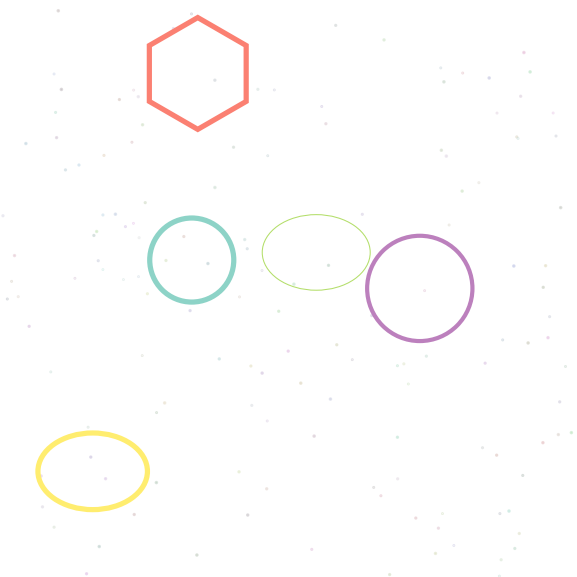[{"shape": "circle", "thickness": 2.5, "radius": 0.36, "center": [0.332, 0.549]}, {"shape": "hexagon", "thickness": 2.5, "radius": 0.48, "center": [0.342, 0.872]}, {"shape": "oval", "thickness": 0.5, "radius": 0.47, "center": [0.548, 0.562]}, {"shape": "circle", "thickness": 2, "radius": 0.46, "center": [0.727, 0.5]}, {"shape": "oval", "thickness": 2.5, "radius": 0.47, "center": [0.161, 0.183]}]